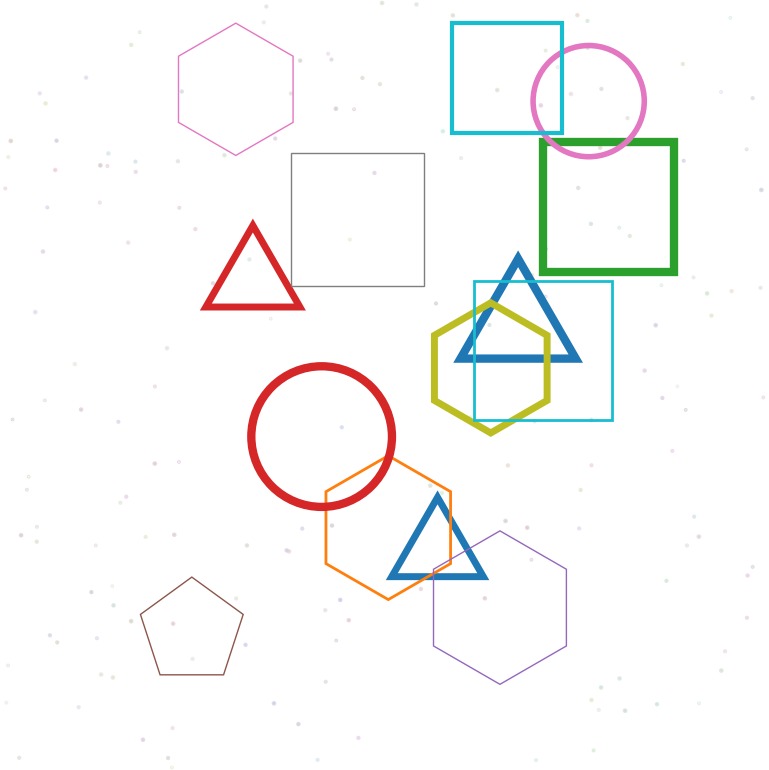[{"shape": "triangle", "thickness": 2.5, "radius": 0.34, "center": [0.568, 0.285]}, {"shape": "triangle", "thickness": 3, "radius": 0.43, "center": [0.673, 0.577]}, {"shape": "hexagon", "thickness": 1, "radius": 0.47, "center": [0.504, 0.315]}, {"shape": "square", "thickness": 3, "radius": 0.42, "center": [0.79, 0.731]}, {"shape": "circle", "thickness": 3, "radius": 0.46, "center": [0.418, 0.433]}, {"shape": "triangle", "thickness": 2.5, "radius": 0.35, "center": [0.328, 0.637]}, {"shape": "hexagon", "thickness": 0.5, "radius": 0.5, "center": [0.649, 0.211]}, {"shape": "pentagon", "thickness": 0.5, "radius": 0.35, "center": [0.249, 0.18]}, {"shape": "hexagon", "thickness": 0.5, "radius": 0.43, "center": [0.306, 0.884]}, {"shape": "circle", "thickness": 2, "radius": 0.36, "center": [0.765, 0.869]}, {"shape": "square", "thickness": 0.5, "radius": 0.43, "center": [0.464, 0.715]}, {"shape": "hexagon", "thickness": 2.5, "radius": 0.42, "center": [0.637, 0.522]}, {"shape": "square", "thickness": 1, "radius": 0.45, "center": [0.705, 0.545]}, {"shape": "square", "thickness": 1.5, "radius": 0.36, "center": [0.658, 0.898]}]